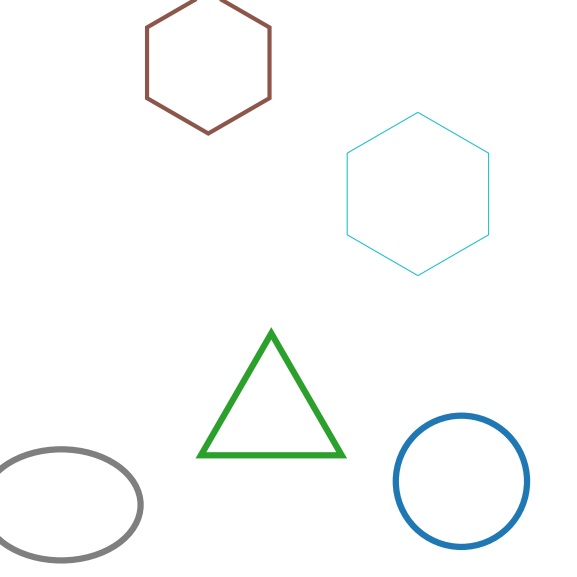[{"shape": "circle", "thickness": 3, "radius": 0.57, "center": [0.799, 0.166]}, {"shape": "triangle", "thickness": 3, "radius": 0.7, "center": [0.47, 0.281]}, {"shape": "hexagon", "thickness": 2, "radius": 0.61, "center": [0.361, 0.89]}, {"shape": "oval", "thickness": 3, "radius": 0.69, "center": [0.106, 0.125]}, {"shape": "hexagon", "thickness": 0.5, "radius": 0.71, "center": [0.724, 0.663]}]